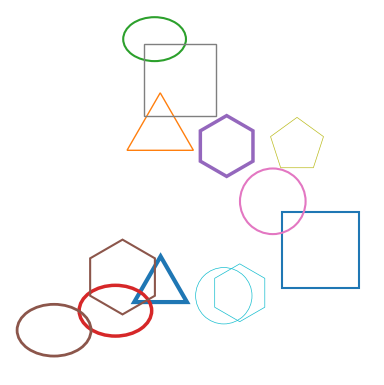[{"shape": "square", "thickness": 1.5, "radius": 0.5, "center": [0.832, 0.351]}, {"shape": "triangle", "thickness": 3, "radius": 0.4, "center": [0.417, 0.255]}, {"shape": "triangle", "thickness": 1, "radius": 0.5, "center": [0.416, 0.659]}, {"shape": "oval", "thickness": 1.5, "radius": 0.41, "center": [0.402, 0.898]}, {"shape": "oval", "thickness": 2.5, "radius": 0.47, "center": [0.3, 0.193]}, {"shape": "hexagon", "thickness": 2.5, "radius": 0.39, "center": [0.589, 0.621]}, {"shape": "oval", "thickness": 2, "radius": 0.48, "center": [0.14, 0.142]}, {"shape": "hexagon", "thickness": 1.5, "radius": 0.49, "center": [0.318, 0.28]}, {"shape": "circle", "thickness": 1.5, "radius": 0.43, "center": [0.709, 0.477]}, {"shape": "square", "thickness": 1, "radius": 0.47, "center": [0.467, 0.791]}, {"shape": "pentagon", "thickness": 0.5, "radius": 0.36, "center": [0.771, 0.623]}, {"shape": "circle", "thickness": 0.5, "radius": 0.37, "center": [0.581, 0.232]}, {"shape": "hexagon", "thickness": 0.5, "radius": 0.38, "center": [0.623, 0.24]}]